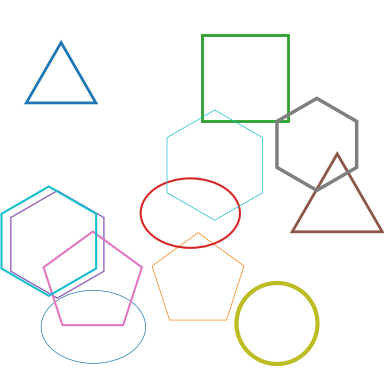[{"shape": "triangle", "thickness": 2, "radius": 0.52, "center": [0.159, 0.785]}, {"shape": "oval", "thickness": 0.5, "radius": 0.68, "center": [0.242, 0.151]}, {"shape": "pentagon", "thickness": 0.5, "radius": 0.63, "center": [0.514, 0.27]}, {"shape": "square", "thickness": 2, "radius": 0.56, "center": [0.637, 0.798]}, {"shape": "oval", "thickness": 1.5, "radius": 0.64, "center": [0.494, 0.446]}, {"shape": "hexagon", "thickness": 1, "radius": 0.7, "center": [0.149, 0.365]}, {"shape": "triangle", "thickness": 2, "radius": 0.67, "center": [0.876, 0.465]}, {"shape": "pentagon", "thickness": 1.5, "radius": 0.67, "center": [0.241, 0.264]}, {"shape": "hexagon", "thickness": 2.5, "radius": 0.6, "center": [0.823, 0.625]}, {"shape": "circle", "thickness": 3, "radius": 0.53, "center": [0.719, 0.16]}, {"shape": "hexagon", "thickness": 1.5, "radius": 0.71, "center": [0.127, 0.374]}, {"shape": "hexagon", "thickness": 0.5, "radius": 0.72, "center": [0.558, 0.571]}]